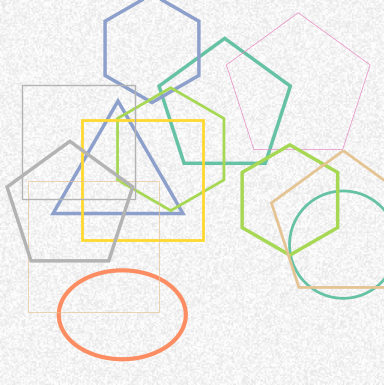[{"shape": "pentagon", "thickness": 2.5, "radius": 0.9, "center": [0.584, 0.721]}, {"shape": "circle", "thickness": 2, "radius": 0.7, "center": [0.891, 0.365]}, {"shape": "oval", "thickness": 3, "radius": 0.82, "center": [0.318, 0.182]}, {"shape": "hexagon", "thickness": 2.5, "radius": 0.7, "center": [0.395, 0.874]}, {"shape": "triangle", "thickness": 2.5, "radius": 0.97, "center": [0.306, 0.543]}, {"shape": "pentagon", "thickness": 0.5, "radius": 0.98, "center": [0.775, 0.771]}, {"shape": "hexagon", "thickness": 2, "radius": 0.8, "center": [0.444, 0.613]}, {"shape": "hexagon", "thickness": 2.5, "radius": 0.72, "center": [0.753, 0.481]}, {"shape": "square", "thickness": 2, "radius": 0.78, "center": [0.37, 0.533]}, {"shape": "square", "thickness": 0.5, "radius": 0.85, "center": [0.244, 0.359]}, {"shape": "pentagon", "thickness": 2, "radius": 0.98, "center": [0.892, 0.412]}, {"shape": "pentagon", "thickness": 2.5, "radius": 0.86, "center": [0.182, 0.461]}, {"shape": "square", "thickness": 1, "radius": 0.74, "center": [0.204, 0.631]}]